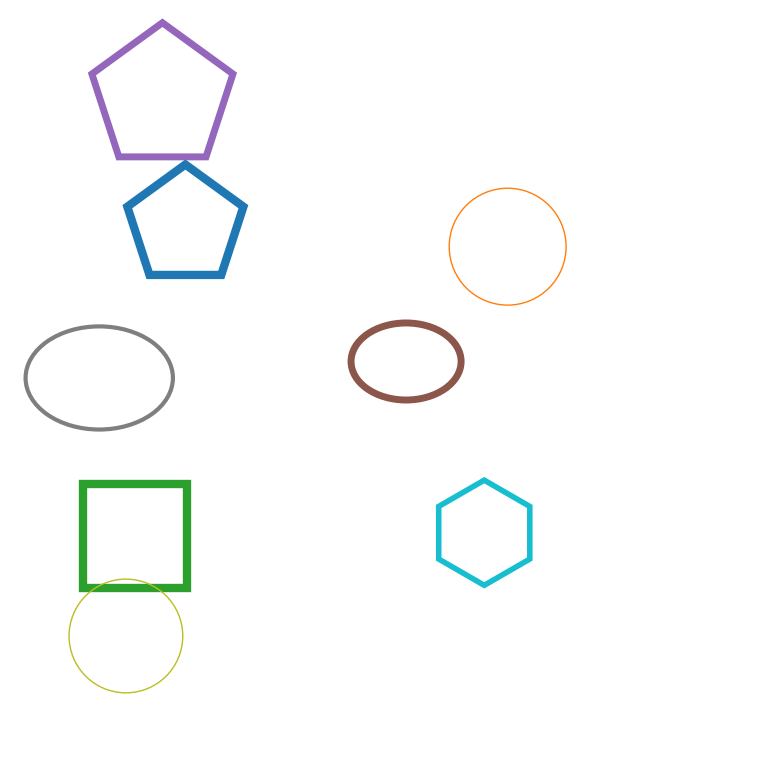[{"shape": "pentagon", "thickness": 3, "radius": 0.4, "center": [0.241, 0.707]}, {"shape": "circle", "thickness": 0.5, "radius": 0.38, "center": [0.659, 0.68]}, {"shape": "square", "thickness": 3, "radius": 0.34, "center": [0.176, 0.304]}, {"shape": "pentagon", "thickness": 2.5, "radius": 0.48, "center": [0.211, 0.874]}, {"shape": "oval", "thickness": 2.5, "radius": 0.36, "center": [0.527, 0.531]}, {"shape": "oval", "thickness": 1.5, "radius": 0.48, "center": [0.129, 0.509]}, {"shape": "circle", "thickness": 0.5, "radius": 0.37, "center": [0.164, 0.174]}, {"shape": "hexagon", "thickness": 2, "radius": 0.34, "center": [0.629, 0.308]}]